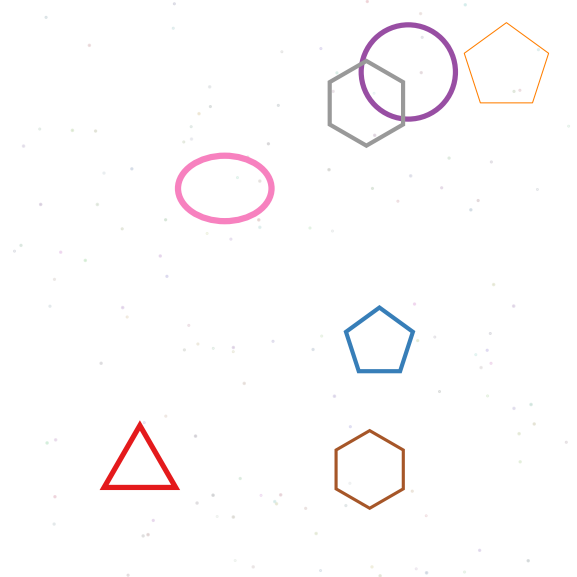[{"shape": "triangle", "thickness": 2.5, "radius": 0.36, "center": [0.242, 0.191]}, {"shape": "pentagon", "thickness": 2, "radius": 0.3, "center": [0.657, 0.406]}, {"shape": "circle", "thickness": 2.5, "radius": 0.41, "center": [0.707, 0.875]}, {"shape": "pentagon", "thickness": 0.5, "radius": 0.38, "center": [0.877, 0.883]}, {"shape": "hexagon", "thickness": 1.5, "radius": 0.34, "center": [0.64, 0.186]}, {"shape": "oval", "thickness": 3, "radius": 0.4, "center": [0.389, 0.673]}, {"shape": "hexagon", "thickness": 2, "radius": 0.37, "center": [0.634, 0.82]}]